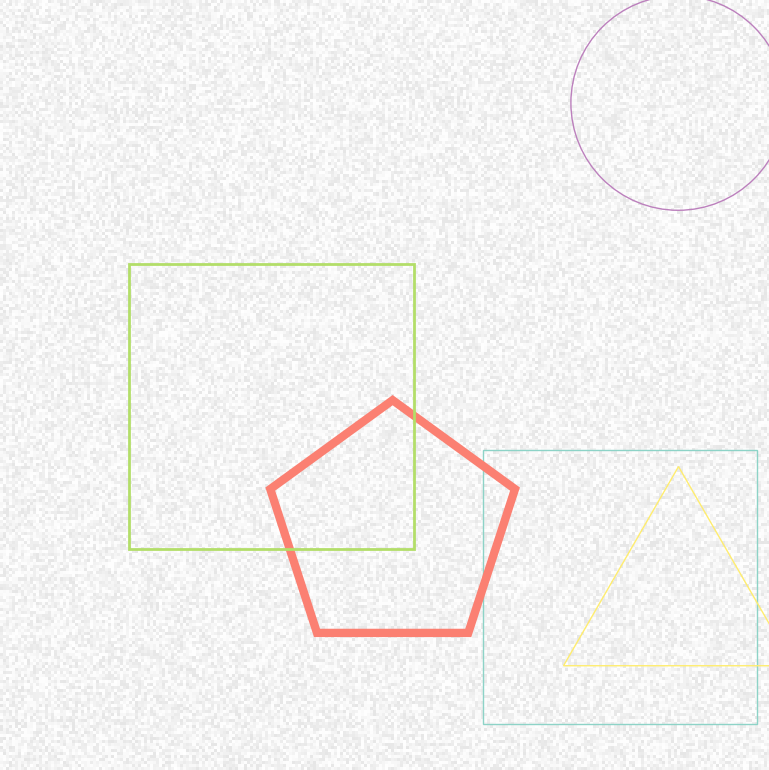[{"shape": "square", "thickness": 0.5, "radius": 0.89, "center": [0.805, 0.238]}, {"shape": "pentagon", "thickness": 3, "radius": 0.84, "center": [0.51, 0.313]}, {"shape": "square", "thickness": 1, "radius": 0.93, "center": [0.353, 0.472]}, {"shape": "circle", "thickness": 0.5, "radius": 0.7, "center": [0.881, 0.866]}, {"shape": "triangle", "thickness": 0.5, "radius": 0.86, "center": [0.881, 0.222]}]